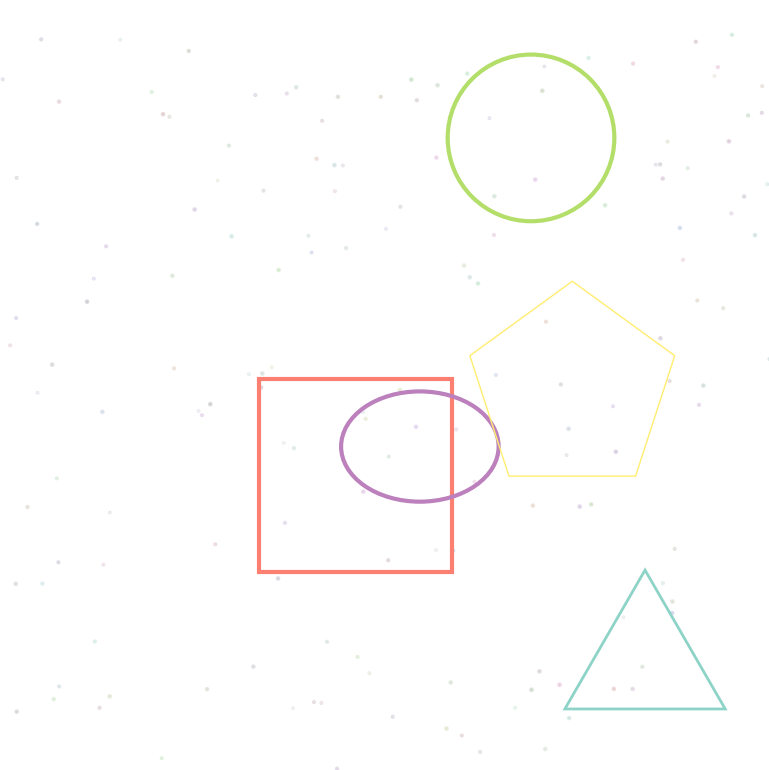[{"shape": "triangle", "thickness": 1, "radius": 0.6, "center": [0.838, 0.139]}, {"shape": "square", "thickness": 1.5, "radius": 0.63, "center": [0.462, 0.382]}, {"shape": "circle", "thickness": 1.5, "radius": 0.54, "center": [0.69, 0.821]}, {"shape": "oval", "thickness": 1.5, "radius": 0.51, "center": [0.545, 0.42]}, {"shape": "pentagon", "thickness": 0.5, "radius": 0.7, "center": [0.743, 0.495]}]